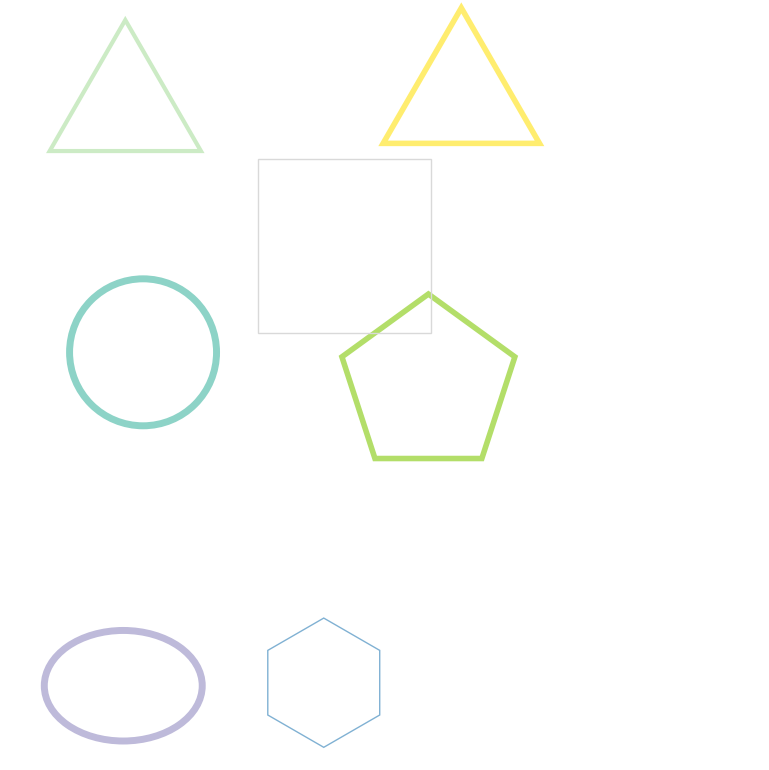[{"shape": "circle", "thickness": 2.5, "radius": 0.48, "center": [0.186, 0.542]}, {"shape": "oval", "thickness": 2.5, "radius": 0.51, "center": [0.16, 0.109]}, {"shape": "hexagon", "thickness": 0.5, "radius": 0.42, "center": [0.42, 0.113]}, {"shape": "pentagon", "thickness": 2, "radius": 0.59, "center": [0.556, 0.5]}, {"shape": "square", "thickness": 0.5, "radius": 0.56, "center": [0.447, 0.681]}, {"shape": "triangle", "thickness": 1.5, "radius": 0.57, "center": [0.163, 0.861]}, {"shape": "triangle", "thickness": 2, "radius": 0.59, "center": [0.599, 0.872]}]